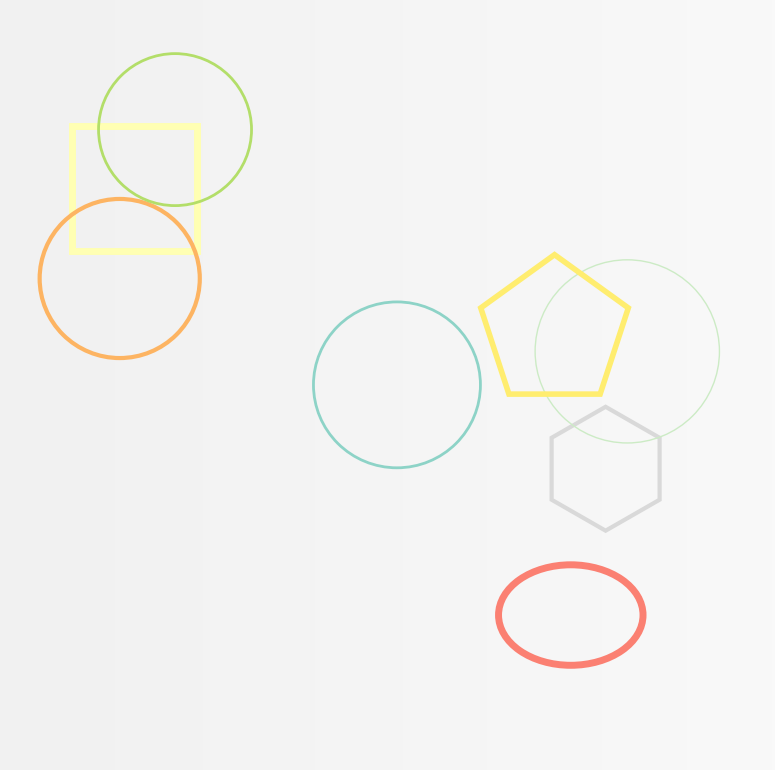[{"shape": "circle", "thickness": 1, "radius": 0.54, "center": [0.512, 0.5]}, {"shape": "square", "thickness": 2.5, "radius": 0.4, "center": [0.174, 0.755]}, {"shape": "oval", "thickness": 2.5, "radius": 0.47, "center": [0.736, 0.201]}, {"shape": "circle", "thickness": 1.5, "radius": 0.52, "center": [0.154, 0.638]}, {"shape": "circle", "thickness": 1, "radius": 0.49, "center": [0.226, 0.832]}, {"shape": "hexagon", "thickness": 1.5, "radius": 0.4, "center": [0.781, 0.391]}, {"shape": "circle", "thickness": 0.5, "radius": 0.59, "center": [0.809, 0.544]}, {"shape": "pentagon", "thickness": 2, "radius": 0.5, "center": [0.716, 0.569]}]